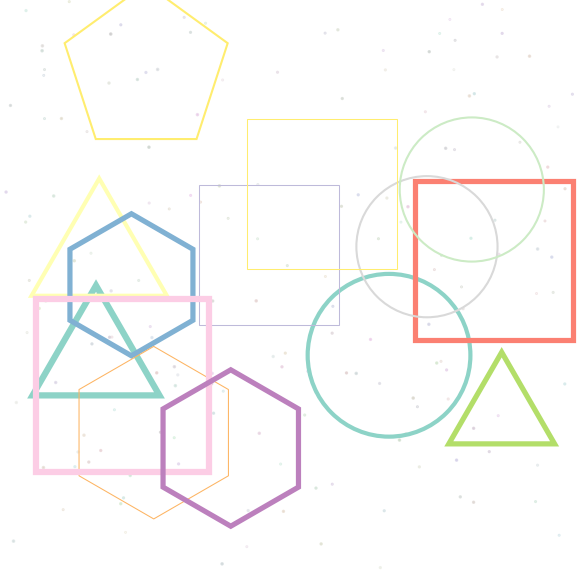[{"shape": "triangle", "thickness": 3, "radius": 0.63, "center": [0.166, 0.378]}, {"shape": "circle", "thickness": 2, "radius": 0.7, "center": [0.674, 0.384]}, {"shape": "triangle", "thickness": 2, "radius": 0.68, "center": [0.172, 0.555]}, {"shape": "square", "thickness": 0.5, "radius": 0.61, "center": [0.466, 0.558]}, {"shape": "square", "thickness": 2.5, "radius": 0.69, "center": [0.855, 0.548]}, {"shape": "hexagon", "thickness": 2.5, "radius": 0.61, "center": [0.228, 0.506]}, {"shape": "hexagon", "thickness": 0.5, "radius": 0.75, "center": [0.266, 0.25]}, {"shape": "triangle", "thickness": 2.5, "radius": 0.53, "center": [0.869, 0.283]}, {"shape": "square", "thickness": 3, "radius": 0.75, "center": [0.212, 0.331]}, {"shape": "circle", "thickness": 1, "radius": 0.61, "center": [0.739, 0.572]}, {"shape": "hexagon", "thickness": 2.5, "radius": 0.68, "center": [0.4, 0.223]}, {"shape": "circle", "thickness": 1, "radius": 0.62, "center": [0.817, 0.671]}, {"shape": "pentagon", "thickness": 1, "radius": 0.74, "center": [0.253, 0.878]}, {"shape": "square", "thickness": 0.5, "radius": 0.65, "center": [0.558, 0.663]}]